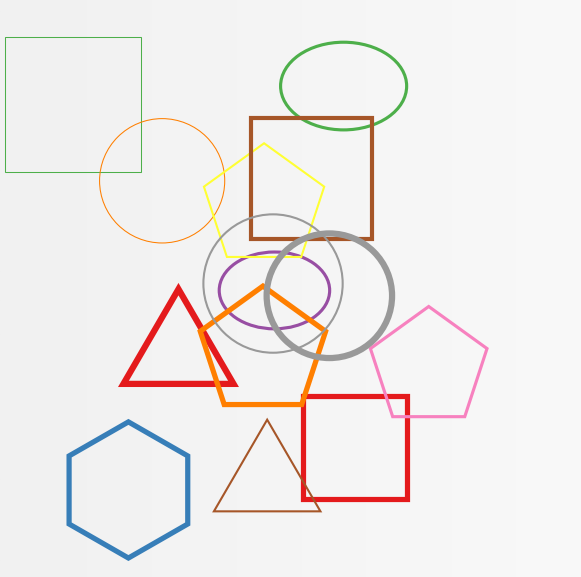[{"shape": "square", "thickness": 2.5, "radius": 0.45, "center": [0.611, 0.224]}, {"shape": "triangle", "thickness": 3, "radius": 0.55, "center": [0.307, 0.389]}, {"shape": "hexagon", "thickness": 2.5, "radius": 0.59, "center": [0.221, 0.151]}, {"shape": "square", "thickness": 0.5, "radius": 0.58, "center": [0.125, 0.819]}, {"shape": "oval", "thickness": 1.5, "radius": 0.54, "center": [0.591, 0.85]}, {"shape": "oval", "thickness": 1.5, "radius": 0.48, "center": [0.472, 0.496]}, {"shape": "pentagon", "thickness": 2.5, "radius": 0.57, "center": [0.452, 0.39]}, {"shape": "circle", "thickness": 0.5, "radius": 0.54, "center": [0.279, 0.686]}, {"shape": "pentagon", "thickness": 1, "radius": 0.54, "center": [0.454, 0.642]}, {"shape": "square", "thickness": 2, "radius": 0.52, "center": [0.536, 0.691]}, {"shape": "triangle", "thickness": 1, "radius": 0.53, "center": [0.46, 0.167]}, {"shape": "pentagon", "thickness": 1.5, "radius": 0.53, "center": [0.738, 0.363]}, {"shape": "circle", "thickness": 3, "radius": 0.54, "center": [0.567, 0.487]}, {"shape": "circle", "thickness": 1, "radius": 0.6, "center": [0.47, 0.508]}]